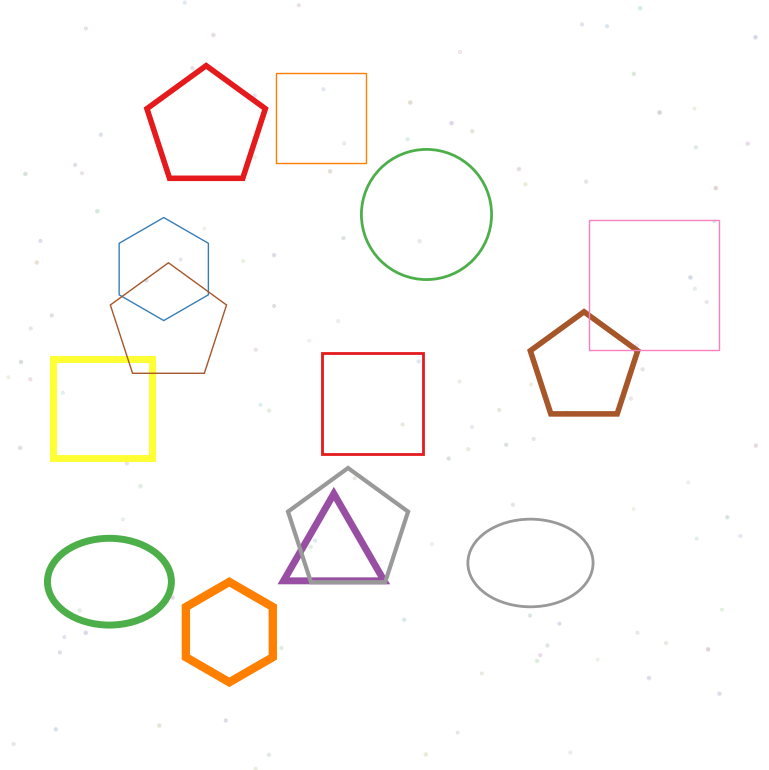[{"shape": "square", "thickness": 1, "radius": 0.33, "center": [0.484, 0.476]}, {"shape": "pentagon", "thickness": 2, "radius": 0.4, "center": [0.268, 0.834]}, {"shape": "hexagon", "thickness": 0.5, "radius": 0.33, "center": [0.213, 0.651]}, {"shape": "oval", "thickness": 2.5, "radius": 0.4, "center": [0.142, 0.245]}, {"shape": "circle", "thickness": 1, "radius": 0.42, "center": [0.554, 0.721]}, {"shape": "triangle", "thickness": 2.5, "radius": 0.38, "center": [0.434, 0.283]}, {"shape": "hexagon", "thickness": 3, "radius": 0.33, "center": [0.298, 0.179]}, {"shape": "square", "thickness": 0.5, "radius": 0.29, "center": [0.416, 0.847]}, {"shape": "square", "thickness": 2.5, "radius": 0.32, "center": [0.133, 0.469]}, {"shape": "pentagon", "thickness": 0.5, "radius": 0.4, "center": [0.219, 0.579]}, {"shape": "pentagon", "thickness": 2, "radius": 0.37, "center": [0.758, 0.522]}, {"shape": "square", "thickness": 0.5, "radius": 0.42, "center": [0.849, 0.63]}, {"shape": "oval", "thickness": 1, "radius": 0.41, "center": [0.689, 0.269]}, {"shape": "pentagon", "thickness": 1.5, "radius": 0.41, "center": [0.452, 0.31]}]